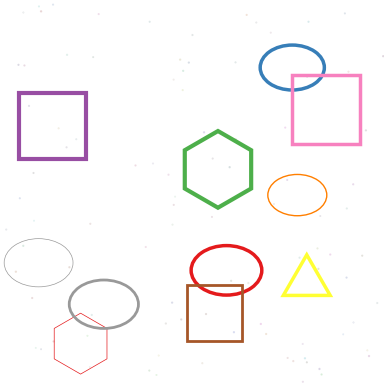[{"shape": "hexagon", "thickness": 0.5, "radius": 0.4, "center": [0.209, 0.107]}, {"shape": "oval", "thickness": 2.5, "radius": 0.46, "center": [0.588, 0.298]}, {"shape": "oval", "thickness": 2.5, "radius": 0.42, "center": [0.759, 0.825]}, {"shape": "hexagon", "thickness": 3, "radius": 0.5, "center": [0.566, 0.56]}, {"shape": "square", "thickness": 3, "radius": 0.43, "center": [0.137, 0.673]}, {"shape": "oval", "thickness": 1, "radius": 0.38, "center": [0.772, 0.493]}, {"shape": "triangle", "thickness": 2.5, "radius": 0.35, "center": [0.797, 0.268]}, {"shape": "square", "thickness": 2, "radius": 0.36, "center": [0.557, 0.186]}, {"shape": "square", "thickness": 2.5, "radius": 0.45, "center": [0.847, 0.716]}, {"shape": "oval", "thickness": 0.5, "radius": 0.45, "center": [0.1, 0.318]}, {"shape": "oval", "thickness": 2, "radius": 0.45, "center": [0.27, 0.21]}]